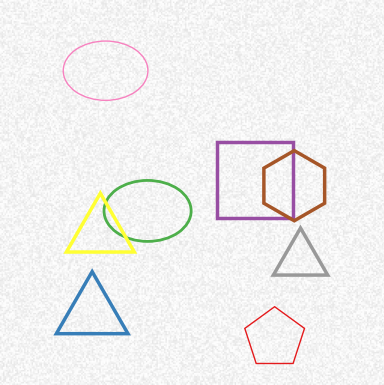[{"shape": "pentagon", "thickness": 1, "radius": 0.41, "center": [0.713, 0.122]}, {"shape": "triangle", "thickness": 2.5, "radius": 0.54, "center": [0.239, 0.187]}, {"shape": "oval", "thickness": 2, "radius": 0.57, "center": [0.383, 0.452]}, {"shape": "square", "thickness": 2.5, "radius": 0.49, "center": [0.662, 0.532]}, {"shape": "triangle", "thickness": 2.5, "radius": 0.51, "center": [0.261, 0.396]}, {"shape": "hexagon", "thickness": 2.5, "radius": 0.46, "center": [0.764, 0.518]}, {"shape": "oval", "thickness": 1, "radius": 0.55, "center": [0.274, 0.816]}, {"shape": "triangle", "thickness": 2.5, "radius": 0.41, "center": [0.781, 0.326]}]